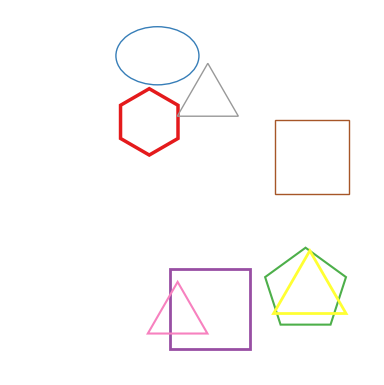[{"shape": "hexagon", "thickness": 2.5, "radius": 0.43, "center": [0.388, 0.683]}, {"shape": "oval", "thickness": 1, "radius": 0.54, "center": [0.409, 0.855]}, {"shape": "pentagon", "thickness": 1.5, "radius": 0.55, "center": [0.794, 0.246]}, {"shape": "square", "thickness": 2, "radius": 0.52, "center": [0.545, 0.198]}, {"shape": "triangle", "thickness": 2, "radius": 0.54, "center": [0.805, 0.24]}, {"shape": "square", "thickness": 1, "radius": 0.48, "center": [0.81, 0.593]}, {"shape": "triangle", "thickness": 1.5, "radius": 0.45, "center": [0.461, 0.178]}, {"shape": "triangle", "thickness": 1, "radius": 0.46, "center": [0.54, 0.744]}]